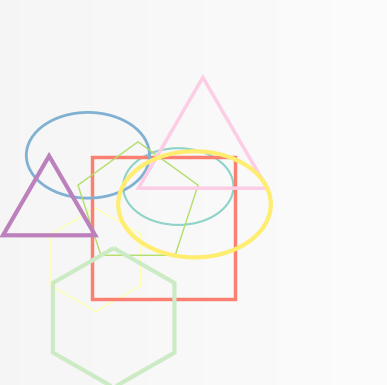[{"shape": "oval", "thickness": 1.5, "radius": 0.71, "center": [0.46, 0.515]}, {"shape": "hexagon", "thickness": 1, "radius": 0.67, "center": [0.247, 0.325]}, {"shape": "square", "thickness": 2.5, "radius": 0.92, "center": [0.421, 0.408]}, {"shape": "oval", "thickness": 2, "radius": 0.8, "center": [0.227, 0.597]}, {"shape": "pentagon", "thickness": 1, "radius": 0.81, "center": [0.356, 0.469]}, {"shape": "triangle", "thickness": 2.5, "radius": 0.96, "center": [0.523, 0.607]}, {"shape": "triangle", "thickness": 3, "radius": 0.69, "center": [0.127, 0.458]}, {"shape": "hexagon", "thickness": 3, "radius": 0.9, "center": [0.293, 0.175]}, {"shape": "oval", "thickness": 3, "radius": 0.98, "center": [0.502, 0.469]}]